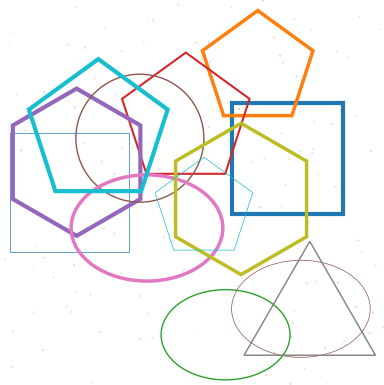[{"shape": "square", "thickness": 0.5, "radius": 0.77, "center": [0.181, 0.5]}, {"shape": "square", "thickness": 3, "radius": 0.72, "center": [0.747, 0.589]}, {"shape": "pentagon", "thickness": 2.5, "radius": 0.75, "center": [0.669, 0.822]}, {"shape": "oval", "thickness": 1, "radius": 0.84, "center": [0.586, 0.131]}, {"shape": "pentagon", "thickness": 1.5, "radius": 0.87, "center": [0.483, 0.689]}, {"shape": "hexagon", "thickness": 3, "radius": 0.96, "center": [0.199, 0.579]}, {"shape": "circle", "thickness": 1, "radius": 0.83, "center": [0.363, 0.641]}, {"shape": "oval", "thickness": 0.5, "radius": 0.9, "center": [0.782, 0.198]}, {"shape": "oval", "thickness": 2.5, "radius": 0.99, "center": [0.382, 0.408]}, {"shape": "triangle", "thickness": 1, "radius": 0.99, "center": [0.805, 0.176]}, {"shape": "hexagon", "thickness": 2.5, "radius": 0.98, "center": [0.626, 0.483]}, {"shape": "pentagon", "thickness": 3, "radius": 0.95, "center": [0.255, 0.657]}, {"shape": "pentagon", "thickness": 0.5, "radius": 0.67, "center": [0.53, 0.458]}]